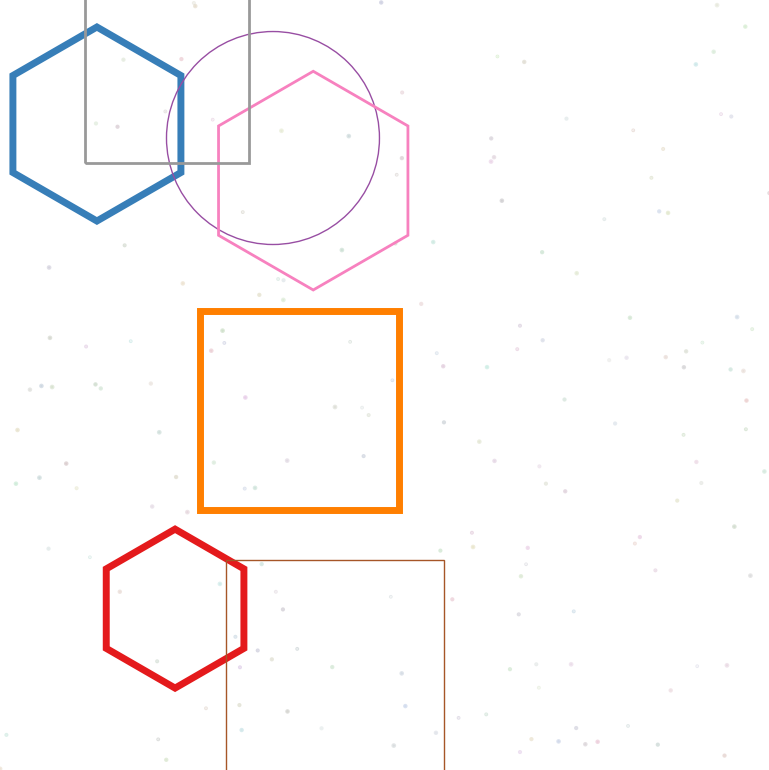[{"shape": "hexagon", "thickness": 2.5, "radius": 0.52, "center": [0.227, 0.21]}, {"shape": "hexagon", "thickness": 2.5, "radius": 0.63, "center": [0.126, 0.839]}, {"shape": "circle", "thickness": 0.5, "radius": 0.69, "center": [0.355, 0.821]}, {"shape": "square", "thickness": 2.5, "radius": 0.65, "center": [0.389, 0.467]}, {"shape": "square", "thickness": 0.5, "radius": 0.71, "center": [0.435, 0.13]}, {"shape": "hexagon", "thickness": 1, "radius": 0.71, "center": [0.407, 0.765]}, {"shape": "square", "thickness": 1, "radius": 0.53, "center": [0.217, 0.895]}]